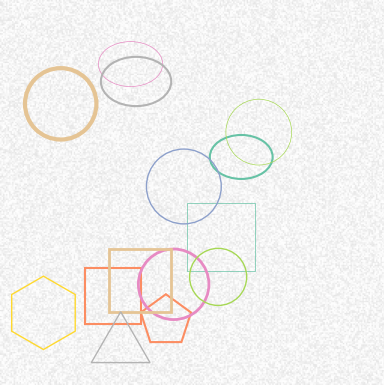[{"shape": "square", "thickness": 0.5, "radius": 0.44, "center": [0.574, 0.384]}, {"shape": "oval", "thickness": 1.5, "radius": 0.41, "center": [0.627, 0.592]}, {"shape": "square", "thickness": 1.5, "radius": 0.36, "center": [0.293, 0.231]}, {"shape": "pentagon", "thickness": 1.5, "radius": 0.34, "center": [0.431, 0.167]}, {"shape": "circle", "thickness": 1, "radius": 0.49, "center": [0.478, 0.516]}, {"shape": "oval", "thickness": 0.5, "radius": 0.42, "center": [0.339, 0.834]}, {"shape": "circle", "thickness": 2, "radius": 0.46, "center": [0.451, 0.262]}, {"shape": "circle", "thickness": 0.5, "radius": 0.43, "center": [0.672, 0.657]}, {"shape": "circle", "thickness": 1, "radius": 0.37, "center": [0.567, 0.281]}, {"shape": "hexagon", "thickness": 1, "radius": 0.48, "center": [0.113, 0.187]}, {"shape": "circle", "thickness": 3, "radius": 0.46, "center": [0.158, 0.73]}, {"shape": "square", "thickness": 2, "radius": 0.41, "center": [0.364, 0.272]}, {"shape": "oval", "thickness": 1.5, "radius": 0.46, "center": [0.353, 0.788]}, {"shape": "triangle", "thickness": 1, "radius": 0.44, "center": [0.313, 0.102]}]